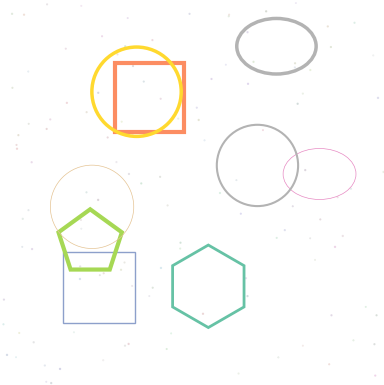[{"shape": "hexagon", "thickness": 2, "radius": 0.54, "center": [0.541, 0.256]}, {"shape": "square", "thickness": 3, "radius": 0.45, "center": [0.388, 0.746]}, {"shape": "square", "thickness": 1, "radius": 0.46, "center": [0.257, 0.254]}, {"shape": "oval", "thickness": 0.5, "radius": 0.47, "center": [0.83, 0.548]}, {"shape": "pentagon", "thickness": 3, "radius": 0.43, "center": [0.234, 0.37]}, {"shape": "circle", "thickness": 2.5, "radius": 0.58, "center": [0.355, 0.762]}, {"shape": "circle", "thickness": 0.5, "radius": 0.54, "center": [0.239, 0.463]}, {"shape": "circle", "thickness": 1.5, "radius": 0.53, "center": [0.669, 0.57]}, {"shape": "oval", "thickness": 2.5, "radius": 0.52, "center": [0.718, 0.88]}]